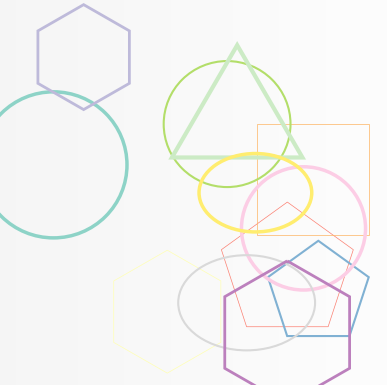[{"shape": "circle", "thickness": 2.5, "radius": 0.95, "center": [0.138, 0.572]}, {"shape": "hexagon", "thickness": 0.5, "radius": 0.8, "center": [0.432, 0.19]}, {"shape": "hexagon", "thickness": 2, "radius": 0.68, "center": [0.216, 0.852]}, {"shape": "pentagon", "thickness": 0.5, "radius": 0.89, "center": [0.742, 0.296]}, {"shape": "pentagon", "thickness": 1.5, "radius": 0.68, "center": [0.821, 0.238]}, {"shape": "square", "thickness": 0.5, "radius": 0.72, "center": [0.808, 0.534]}, {"shape": "circle", "thickness": 1.5, "radius": 0.82, "center": [0.586, 0.678]}, {"shape": "circle", "thickness": 2.5, "radius": 0.8, "center": [0.783, 0.407]}, {"shape": "oval", "thickness": 1.5, "radius": 0.88, "center": [0.637, 0.214]}, {"shape": "hexagon", "thickness": 2, "radius": 0.93, "center": [0.741, 0.136]}, {"shape": "triangle", "thickness": 3, "radius": 0.97, "center": [0.612, 0.688]}, {"shape": "oval", "thickness": 2.5, "radius": 0.73, "center": [0.659, 0.499]}]